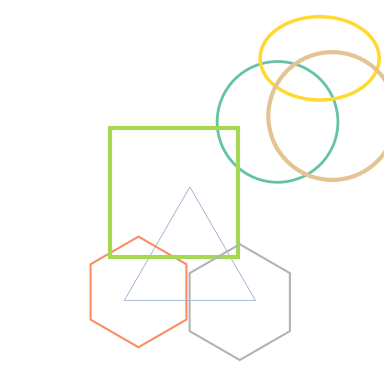[{"shape": "circle", "thickness": 2, "radius": 0.78, "center": [0.721, 0.683]}, {"shape": "hexagon", "thickness": 1.5, "radius": 0.72, "center": [0.36, 0.242]}, {"shape": "triangle", "thickness": 0.5, "radius": 0.98, "center": [0.493, 0.318]}, {"shape": "square", "thickness": 3, "radius": 0.83, "center": [0.451, 0.5]}, {"shape": "oval", "thickness": 2.5, "radius": 0.77, "center": [0.83, 0.849]}, {"shape": "circle", "thickness": 3, "radius": 0.83, "center": [0.863, 0.699]}, {"shape": "hexagon", "thickness": 1.5, "radius": 0.75, "center": [0.623, 0.215]}]